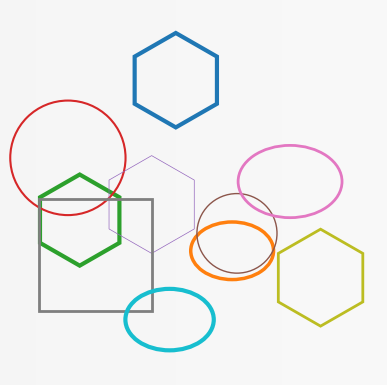[{"shape": "hexagon", "thickness": 3, "radius": 0.61, "center": [0.454, 0.792]}, {"shape": "oval", "thickness": 2.5, "radius": 0.53, "center": [0.599, 0.349]}, {"shape": "hexagon", "thickness": 3, "radius": 0.59, "center": [0.206, 0.428]}, {"shape": "circle", "thickness": 1.5, "radius": 0.74, "center": [0.175, 0.59]}, {"shape": "hexagon", "thickness": 0.5, "radius": 0.63, "center": [0.391, 0.469]}, {"shape": "circle", "thickness": 1, "radius": 0.52, "center": [0.612, 0.394]}, {"shape": "oval", "thickness": 2, "radius": 0.67, "center": [0.749, 0.528]}, {"shape": "square", "thickness": 2, "radius": 0.73, "center": [0.247, 0.337]}, {"shape": "hexagon", "thickness": 2, "radius": 0.63, "center": [0.827, 0.279]}, {"shape": "oval", "thickness": 3, "radius": 0.57, "center": [0.438, 0.17]}]